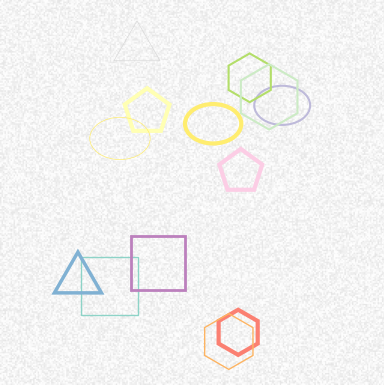[{"shape": "square", "thickness": 1, "radius": 0.37, "center": [0.284, 0.257]}, {"shape": "pentagon", "thickness": 3, "radius": 0.31, "center": [0.382, 0.71]}, {"shape": "oval", "thickness": 1.5, "radius": 0.36, "center": [0.733, 0.726]}, {"shape": "hexagon", "thickness": 3, "radius": 0.29, "center": [0.619, 0.137]}, {"shape": "triangle", "thickness": 2.5, "radius": 0.35, "center": [0.202, 0.275]}, {"shape": "hexagon", "thickness": 1, "radius": 0.36, "center": [0.594, 0.113]}, {"shape": "hexagon", "thickness": 1.5, "radius": 0.32, "center": [0.649, 0.798]}, {"shape": "pentagon", "thickness": 3, "radius": 0.29, "center": [0.625, 0.555]}, {"shape": "triangle", "thickness": 0.5, "radius": 0.35, "center": [0.356, 0.877]}, {"shape": "square", "thickness": 2, "radius": 0.35, "center": [0.41, 0.318]}, {"shape": "hexagon", "thickness": 1.5, "radius": 0.42, "center": [0.699, 0.748]}, {"shape": "oval", "thickness": 0.5, "radius": 0.39, "center": [0.312, 0.64]}, {"shape": "oval", "thickness": 3, "radius": 0.37, "center": [0.554, 0.679]}]